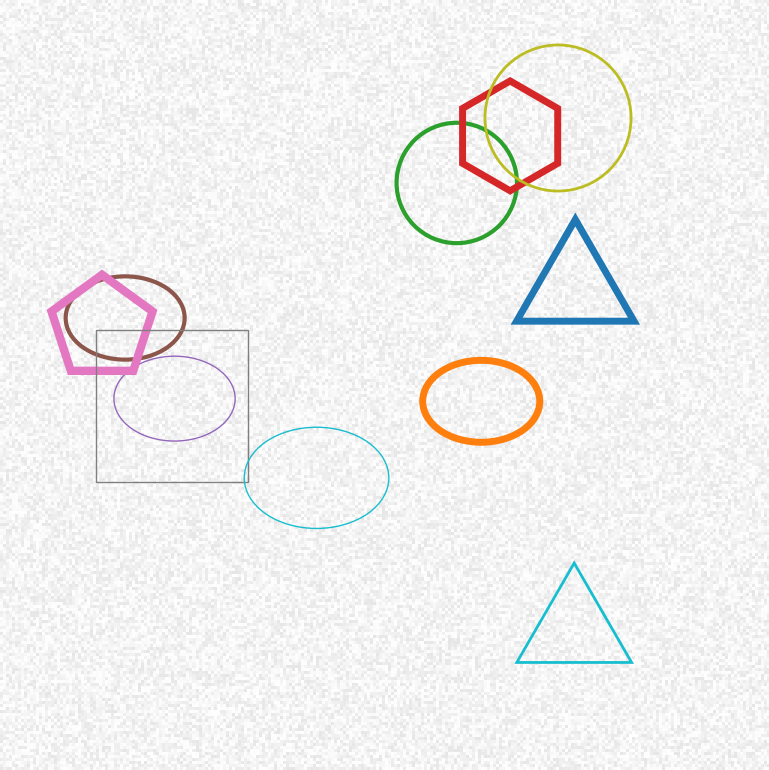[{"shape": "triangle", "thickness": 2.5, "radius": 0.44, "center": [0.747, 0.627]}, {"shape": "oval", "thickness": 2.5, "radius": 0.38, "center": [0.625, 0.479]}, {"shape": "circle", "thickness": 1.5, "radius": 0.39, "center": [0.593, 0.762]}, {"shape": "hexagon", "thickness": 2.5, "radius": 0.36, "center": [0.663, 0.824]}, {"shape": "oval", "thickness": 0.5, "radius": 0.39, "center": [0.227, 0.482]}, {"shape": "oval", "thickness": 1.5, "radius": 0.39, "center": [0.163, 0.587]}, {"shape": "pentagon", "thickness": 3, "radius": 0.34, "center": [0.133, 0.574]}, {"shape": "square", "thickness": 0.5, "radius": 0.49, "center": [0.223, 0.472]}, {"shape": "circle", "thickness": 1, "radius": 0.47, "center": [0.725, 0.847]}, {"shape": "oval", "thickness": 0.5, "radius": 0.47, "center": [0.411, 0.379]}, {"shape": "triangle", "thickness": 1, "radius": 0.43, "center": [0.746, 0.183]}]